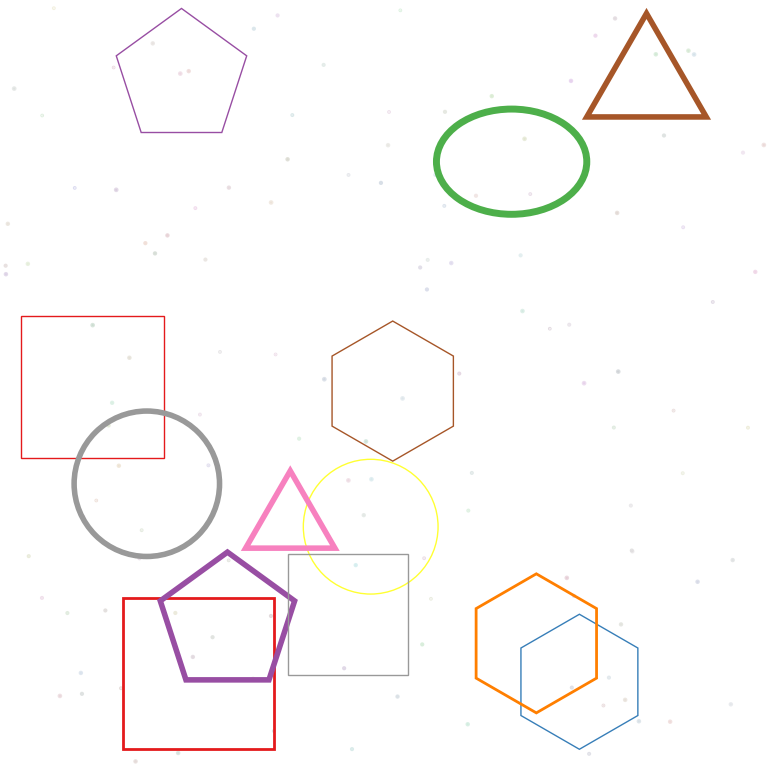[{"shape": "square", "thickness": 1, "radius": 0.49, "center": [0.258, 0.125]}, {"shape": "square", "thickness": 0.5, "radius": 0.46, "center": [0.12, 0.497]}, {"shape": "hexagon", "thickness": 0.5, "radius": 0.44, "center": [0.752, 0.115]}, {"shape": "oval", "thickness": 2.5, "radius": 0.49, "center": [0.664, 0.79]}, {"shape": "pentagon", "thickness": 0.5, "radius": 0.45, "center": [0.236, 0.9]}, {"shape": "pentagon", "thickness": 2, "radius": 0.46, "center": [0.295, 0.191]}, {"shape": "hexagon", "thickness": 1, "radius": 0.45, "center": [0.697, 0.164]}, {"shape": "circle", "thickness": 0.5, "radius": 0.44, "center": [0.481, 0.316]}, {"shape": "hexagon", "thickness": 0.5, "radius": 0.45, "center": [0.51, 0.492]}, {"shape": "triangle", "thickness": 2, "radius": 0.45, "center": [0.84, 0.893]}, {"shape": "triangle", "thickness": 2, "radius": 0.33, "center": [0.377, 0.322]}, {"shape": "circle", "thickness": 2, "radius": 0.47, "center": [0.191, 0.372]}, {"shape": "square", "thickness": 0.5, "radius": 0.39, "center": [0.452, 0.202]}]